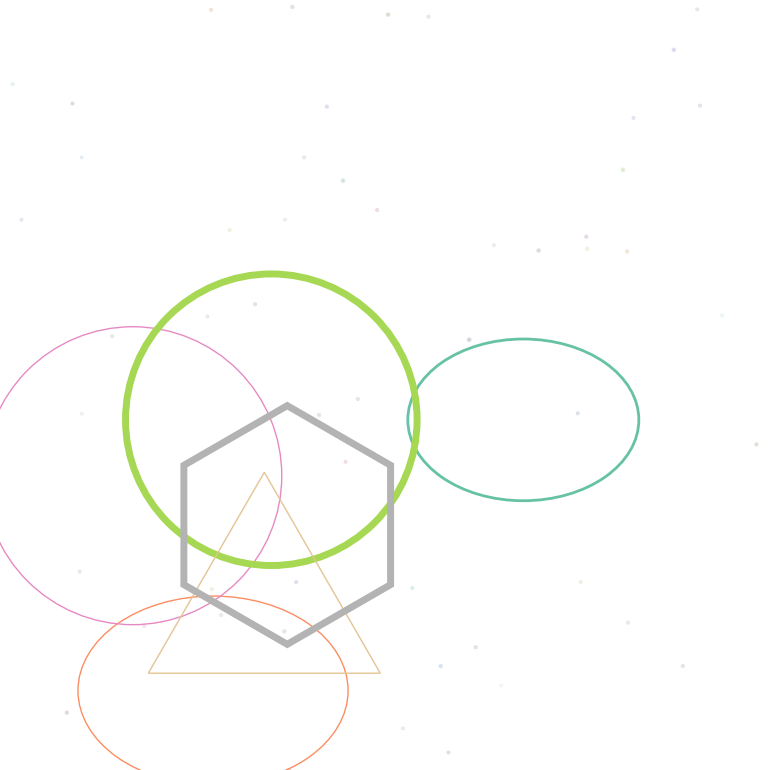[{"shape": "oval", "thickness": 1, "radius": 0.75, "center": [0.68, 0.455]}, {"shape": "oval", "thickness": 0.5, "radius": 0.88, "center": [0.277, 0.103]}, {"shape": "circle", "thickness": 0.5, "radius": 0.97, "center": [0.172, 0.382]}, {"shape": "circle", "thickness": 2.5, "radius": 0.95, "center": [0.352, 0.455]}, {"shape": "triangle", "thickness": 0.5, "radius": 0.87, "center": [0.343, 0.213]}, {"shape": "hexagon", "thickness": 2.5, "radius": 0.77, "center": [0.373, 0.318]}]